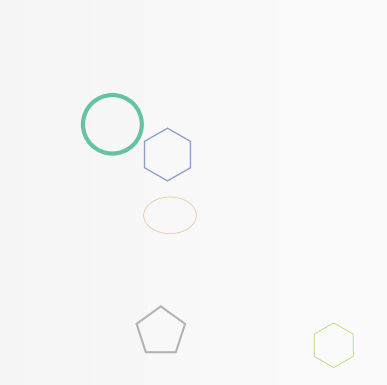[{"shape": "circle", "thickness": 3, "radius": 0.38, "center": [0.29, 0.677]}, {"shape": "hexagon", "thickness": 1, "radius": 0.34, "center": [0.432, 0.599]}, {"shape": "hexagon", "thickness": 0.5, "radius": 0.29, "center": [0.861, 0.103]}, {"shape": "oval", "thickness": 0.5, "radius": 0.34, "center": [0.439, 0.441]}, {"shape": "pentagon", "thickness": 1.5, "radius": 0.33, "center": [0.415, 0.138]}]